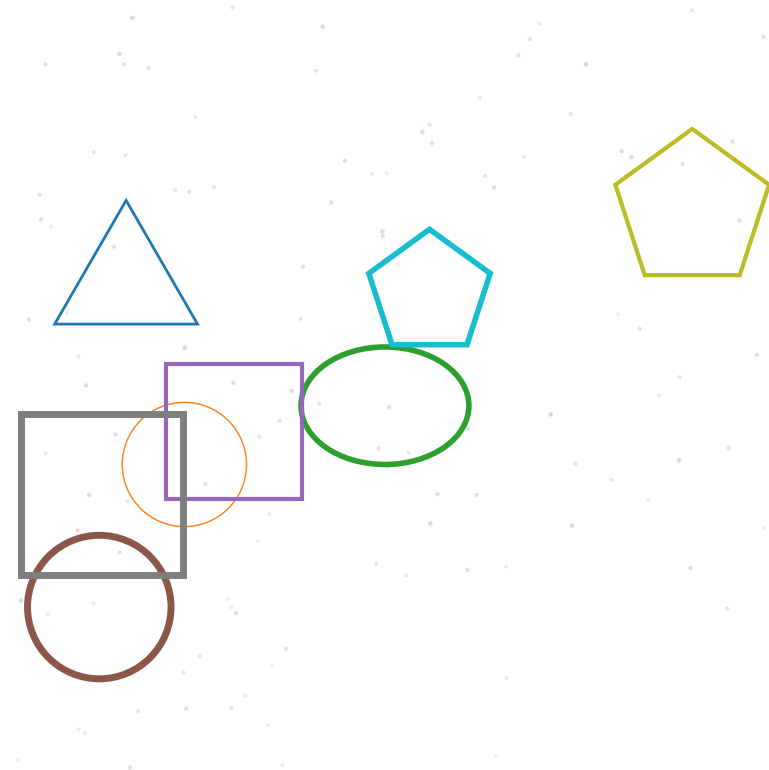[{"shape": "triangle", "thickness": 1, "radius": 0.54, "center": [0.164, 0.633]}, {"shape": "circle", "thickness": 0.5, "radius": 0.4, "center": [0.239, 0.397]}, {"shape": "oval", "thickness": 2, "radius": 0.55, "center": [0.5, 0.473]}, {"shape": "square", "thickness": 1.5, "radius": 0.44, "center": [0.304, 0.44]}, {"shape": "circle", "thickness": 2.5, "radius": 0.47, "center": [0.129, 0.212]}, {"shape": "square", "thickness": 2.5, "radius": 0.52, "center": [0.132, 0.358]}, {"shape": "pentagon", "thickness": 1.5, "radius": 0.52, "center": [0.899, 0.728]}, {"shape": "pentagon", "thickness": 2, "radius": 0.41, "center": [0.558, 0.619]}]